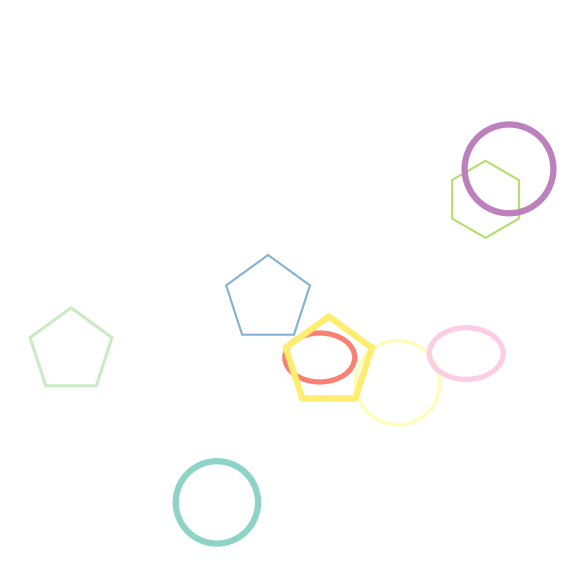[{"shape": "circle", "thickness": 3, "radius": 0.36, "center": [0.376, 0.129]}, {"shape": "circle", "thickness": 1.5, "radius": 0.36, "center": [0.689, 0.337]}, {"shape": "oval", "thickness": 2.5, "radius": 0.3, "center": [0.554, 0.38]}, {"shape": "pentagon", "thickness": 1, "radius": 0.38, "center": [0.464, 0.481]}, {"shape": "hexagon", "thickness": 1, "radius": 0.33, "center": [0.841, 0.654]}, {"shape": "oval", "thickness": 2.5, "radius": 0.32, "center": [0.807, 0.387]}, {"shape": "circle", "thickness": 3, "radius": 0.38, "center": [0.881, 0.707]}, {"shape": "pentagon", "thickness": 1.5, "radius": 0.37, "center": [0.123, 0.392]}, {"shape": "pentagon", "thickness": 3, "radius": 0.39, "center": [0.569, 0.373]}]